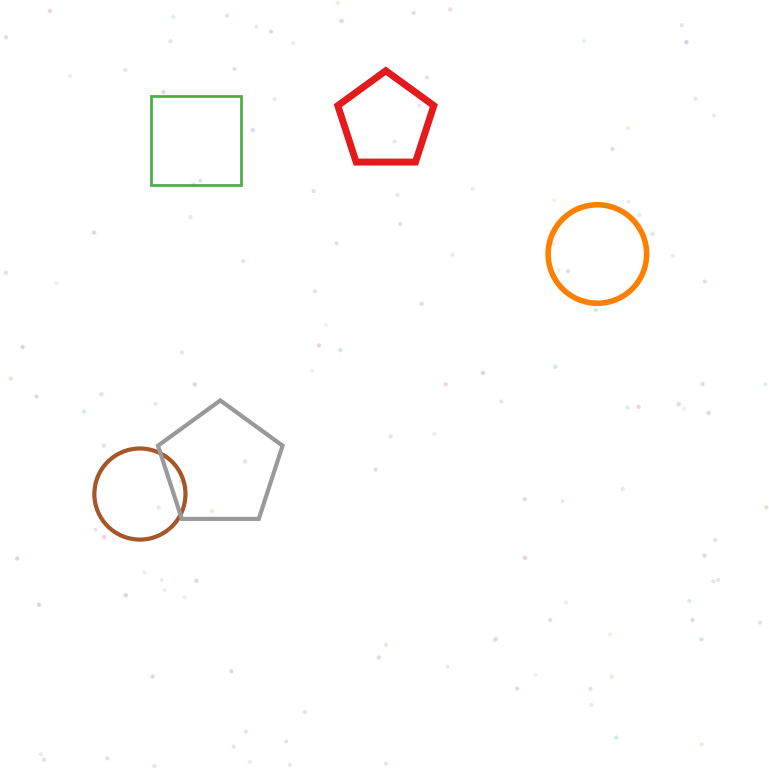[{"shape": "pentagon", "thickness": 2.5, "radius": 0.33, "center": [0.501, 0.843]}, {"shape": "square", "thickness": 1, "radius": 0.29, "center": [0.255, 0.818]}, {"shape": "circle", "thickness": 2, "radius": 0.32, "center": [0.776, 0.67]}, {"shape": "circle", "thickness": 1.5, "radius": 0.3, "center": [0.182, 0.358]}, {"shape": "pentagon", "thickness": 1.5, "radius": 0.43, "center": [0.286, 0.395]}]